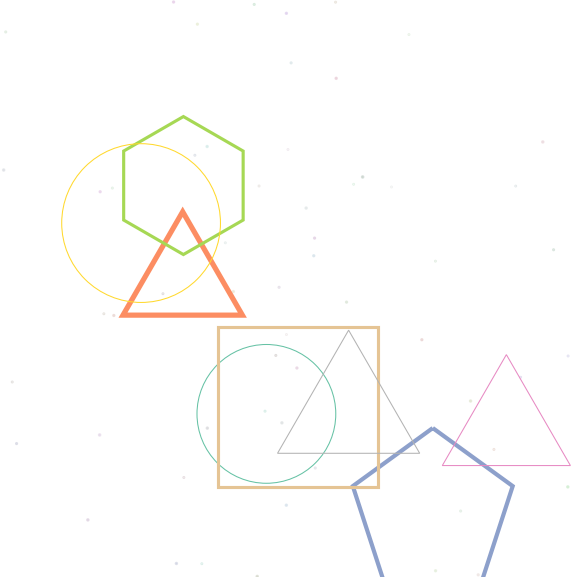[{"shape": "circle", "thickness": 0.5, "radius": 0.6, "center": [0.461, 0.282]}, {"shape": "triangle", "thickness": 2.5, "radius": 0.6, "center": [0.316, 0.513]}, {"shape": "pentagon", "thickness": 2, "radius": 0.73, "center": [0.749, 0.112]}, {"shape": "triangle", "thickness": 0.5, "radius": 0.64, "center": [0.877, 0.257]}, {"shape": "hexagon", "thickness": 1.5, "radius": 0.6, "center": [0.318, 0.678]}, {"shape": "circle", "thickness": 0.5, "radius": 0.69, "center": [0.244, 0.613]}, {"shape": "square", "thickness": 1.5, "radius": 0.69, "center": [0.515, 0.295]}, {"shape": "triangle", "thickness": 0.5, "radius": 0.71, "center": [0.604, 0.285]}]